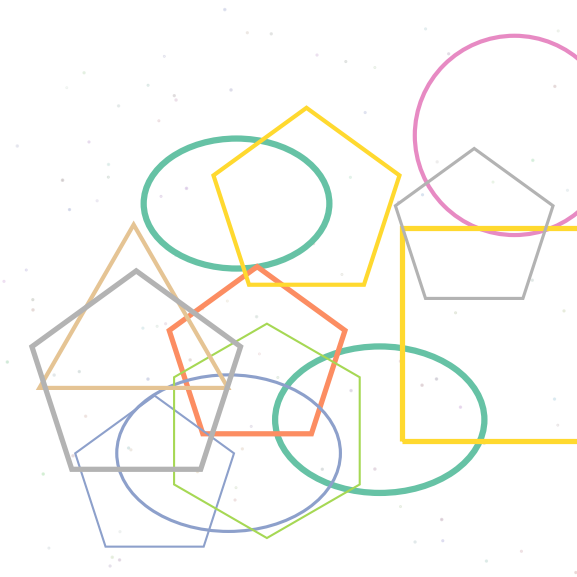[{"shape": "oval", "thickness": 3, "radius": 0.8, "center": [0.41, 0.647]}, {"shape": "oval", "thickness": 3, "radius": 0.91, "center": [0.658, 0.272]}, {"shape": "pentagon", "thickness": 2.5, "radius": 0.8, "center": [0.445, 0.377]}, {"shape": "pentagon", "thickness": 1, "radius": 0.72, "center": [0.268, 0.17]}, {"shape": "oval", "thickness": 1.5, "radius": 0.97, "center": [0.396, 0.214]}, {"shape": "circle", "thickness": 2, "radius": 0.86, "center": [0.891, 0.765]}, {"shape": "hexagon", "thickness": 1, "radius": 0.93, "center": [0.462, 0.253]}, {"shape": "square", "thickness": 2.5, "radius": 0.92, "center": [0.88, 0.42]}, {"shape": "pentagon", "thickness": 2, "radius": 0.85, "center": [0.531, 0.643]}, {"shape": "triangle", "thickness": 2, "radius": 0.94, "center": [0.231, 0.422]}, {"shape": "pentagon", "thickness": 1.5, "radius": 0.72, "center": [0.821, 0.598]}, {"shape": "pentagon", "thickness": 2.5, "radius": 0.95, "center": [0.236, 0.34]}]